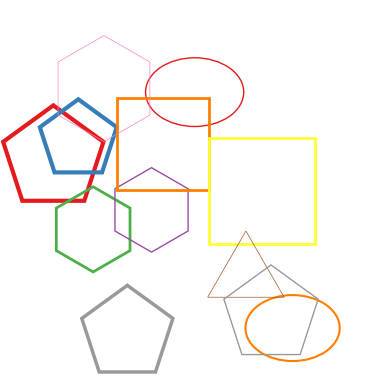[{"shape": "oval", "thickness": 1, "radius": 0.64, "center": [0.506, 0.761]}, {"shape": "pentagon", "thickness": 3, "radius": 0.68, "center": [0.138, 0.589]}, {"shape": "pentagon", "thickness": 3, "radius": 0.52, "center": [0.203, 0.637]}, {"shape": "hexagon", "thickness": 2, "radius": 0.55, "center": [0.242, 0.404]}, {"shape": "hexagon", "thickness": 1, "radius": 0.55, "center": [0.394, 0.455]}, {"shape": "oval", "thickness": 1.5, "radius": 0.61, "center": [0.76, 0.148]}, {"shape": "square", "thickness": 2, "radius": 0.6, "center": [0.423, 0.626]}, {"shape": "square", "thickness": 2, "radius": 0.69, "center": [0.68, 0.503]}, {"shape": "triangle", "thickness": 0.5, "radius": 0.57, "center": [0.639, 0.285]}, {"shape": "hexagon", "thickness": 0.5, "radius": 0.69, "center": [0.27, 0.77]}, {"shape": "pentagon", "thickness": 1, "radius": 0.64, "center": [0.704, 0.183]}, {"shape": "pentagon", "thickness": 2.5, "radius": 0.62, "center": [0.331, 0.134]}]